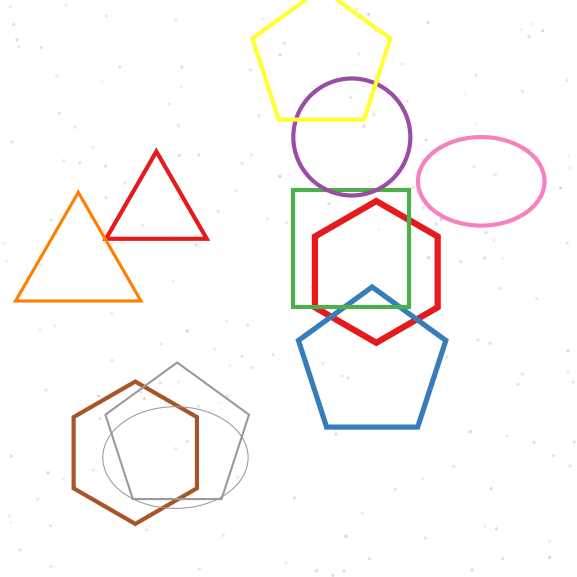[{"shape": "triangle", "thickness": 2, "radius": 0.5, "center": [0.271, 0.636]}, {"shape": "hexagon", "thickness": 3, "radius": 0.61, "center": [0.652, 0.528]}, {"shape": "pentagon", "thickness": 2.5, "radius": 0.67, "center": [0.644, 0.368]}, {"shape": "square", "thickness": 2, "radius": 0.5, "center": [0.608, 0.569]}, {"shape": "circle", "thickness": 2, "radius": 0.51, "center": [0.609, 0.762]}, {"shape": "triangle", "thickness": 1.5, "radius": 0.63, "center": [0.136, 0.541]}, {"shape": "pentagon", "thickness": 2, "radius": 0.63, "center": [0.557, 0.894]}, {"shape": "hexagon", "thickness": 2, "radius": 0.62, "center": [0.234, 0.215]}, {"shape": "oval", "thickness": 2, "radius": 0.55, "center": [0.833, 0.685]}, {"shape": "pentagon", "thickness": 1, "radius": 0.65, "center": [0.307, 0.241]}, {"shape": "oval", "thickness": 0.5, "radius": 0.63, "center": [0.304, 0.207]}]